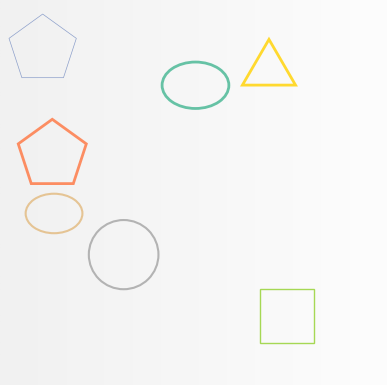[{"shape": "oval", "thickness": 2, "radius": 0.43, "center": [0.504, 0.779]}, {"shape": "pentagon", "thickness": 2, "radius": 0.46, "center": [0.135, 0.598]}, {"shape": "pentagon", "thickness": 0.5, "radius": 0.46, "center": [0.11, 0.872]}, {"shape": "square", "thickness": 1, "radius": 0.35, "center": [0.739, 0.18]}, {"shape": "triangle", "thickness": 2, "radius": 0.4, "center": [0.694, 0.819]}, {"shape": "oval", "thickness": 1.5, "radius": 0.37, "center": [0.139, 0.446]}, {"shape": "circle", "thickness": 1.5, "radius": 0.45, "center": [0.319, 0.339]}]